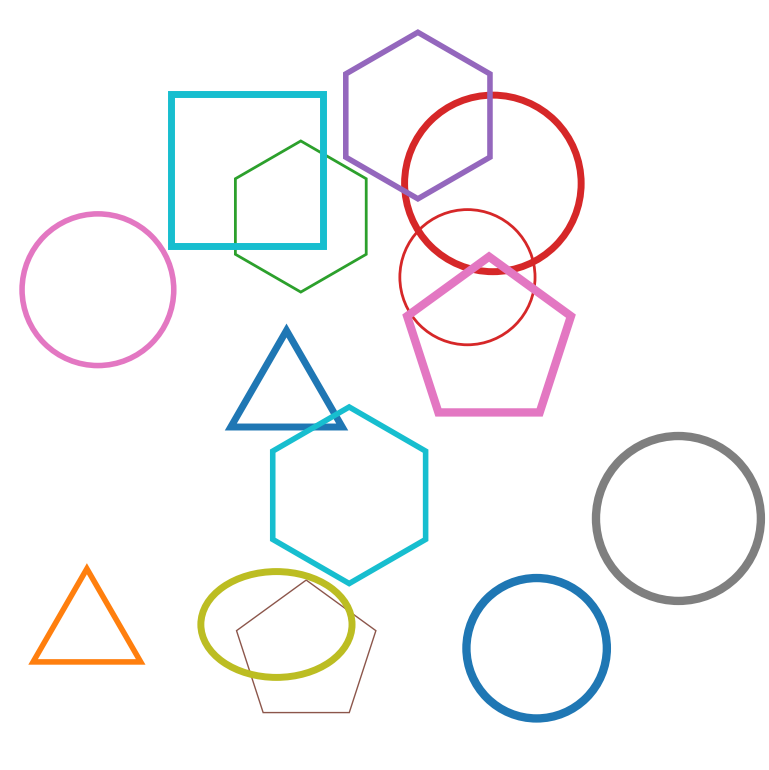[{"shape": "triangle", "thickness": 2.5, "radius": 0.42, "center": [0.372, 0.487]}, {"shape": "circle", "thickness": 3, "radius": 0.46, "center": [0.697, 0.158]}, {"shape": "triangle", "thickness": 2, "radius": 0.4, "center": [0.113, 0.181]}, {"shape": "hexagon", "thickness": 1, "radius": 0.49, "center": [0.391, 0.719]}, {"shape": "circle", "thickness": 2.5, "radius": 0.57, "center": [0.64, 0.762]}, {"shape": "circle", "thickness": 1, "radius": 0.44, "center": [0.607, 0.64]}, {"shape": "hexagon", "thickness": 2, "radius": 0.54, "center": [0.543, 0.85]}, {"shape": "pentagon", "thickness": 0.5, "radius": 0.48, "center": [0.398, 0.152]}, {"shape": "circle", "thickness": 2, "radius": 0.49, "center": [0.127, 0.624]}, {"shape": "pentagon", "thickness": 3, "radius": 0.56, "center": [0.635, 0.555]}, {"shape": "circle", "thickness": 3, "radius": 0.54, "center": [0.881, 0.327]}, {"shape": "oval", "thickness": 2.5, "radius": 0.49, "center": [0.359, 0.189]}, {"shape": "square", "thickness": 2.5, "radius": 0.49, "center": [0.321, 0.78]}, {"shape": "hexagon", "thickness": 2, "radius": 0.57, "center": [0.453, 0.357]}]